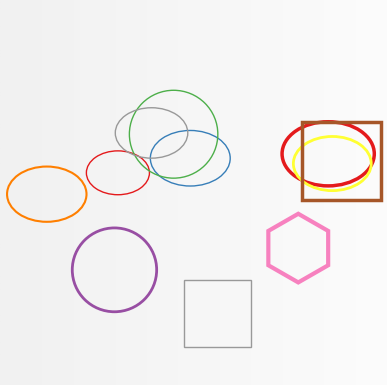[{"shape": "oval", "thickness": 2.5, "radius": 0.6, "center": [0.847, 0.601]}, {"shape": "oval", "thickness": 1, "radius": 0.41, "center": [0.304, 0.551]}, {"shape": "oval", "thickness": 1, "radius": 0.52, "center": [0.491, 0.589]}, {"shape": "circle", "thickness": 1, "radius": 0.57, "center": [0.448, 0.651]}, {"shape": "circle", "thickness": 2, "radius": 0.54, "center": [0.295, 0.299]}, {"shape": "oval", "thickness": 1.5, "radius": 0.51, "center": [0.121, 0.496]}, {"shape": "oval", "thickness": 2, "radius": 0.5, "center": [0.858, 0.575]}, {"shape": "square", "thickness": 2.5, "radius": 0.51, "center": [0.881, 0.582]}, {"shape": "hexagon", "thickness": 3, "radius": 0.45, "center": [0.77, 0.356]}, {"shape": "square", "thickness": 1, "radius": 0.43, "center": [0.562, 0.186]}, {"shape": "oval", "thickness": 1, "radius": 0.47, "center": [0.391, 0.655]}]